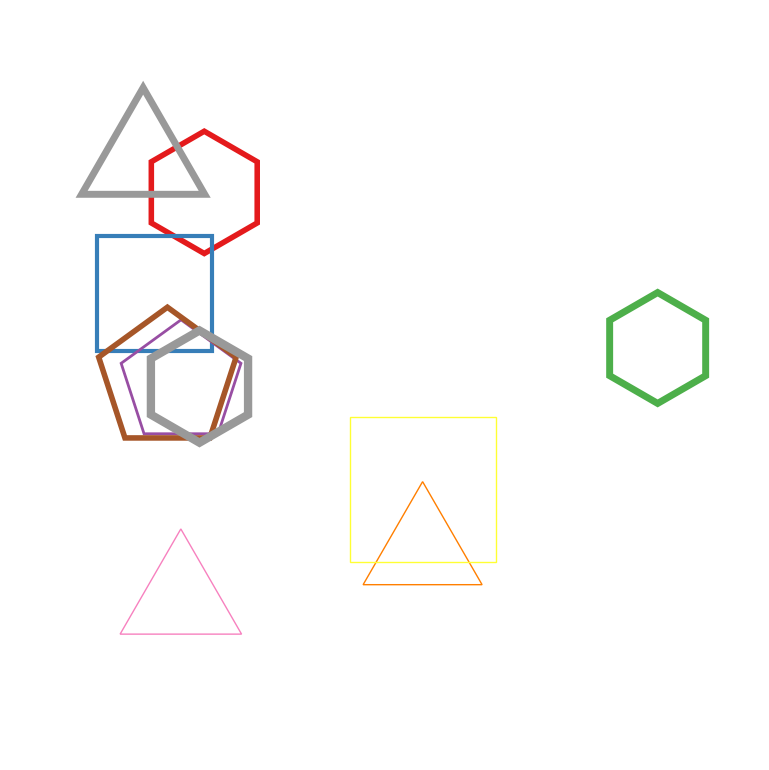[{"shape": "hexagon", "thickness": 2, "radius": 0.4, "center": [0.265, 0.75]}, {"shape": "square", "thickness": 1.5, "radius": 0.38, "center": [0.201, 0.619]}, {"shape": "hexagon", "thickness": 2.5, "radius": 0.36, "center": [0.854, 0.548]}, {"shape": "pentagon", "thickness": 1, "radius": 0.41, "center": [0.235, 0.503]}, {"shape": "triangle", "thickness": 0.5, "radius": 0.45, "center": [0.549, 0.285]}, {"shape": "square", "thickness": 0.5, "radius": 0.47, "center": [0.55, 0.364]}, {"shape": "pentagon", "thickness": 2, "radius": 0.47, "center": [0.217, 0.507]}, {"shape": "triangle", "thickness": 0.5, "radius": 0.46, "center": [0.235, 0.222]}, {"shape": "hexagon", "thickness": 3, "radius": 0.36, "center": [0.259, 0.498]}, {"shape": "triangle", "thickness": 2.5, "radius": 0.46, "center": [0.186, 0.794]}]